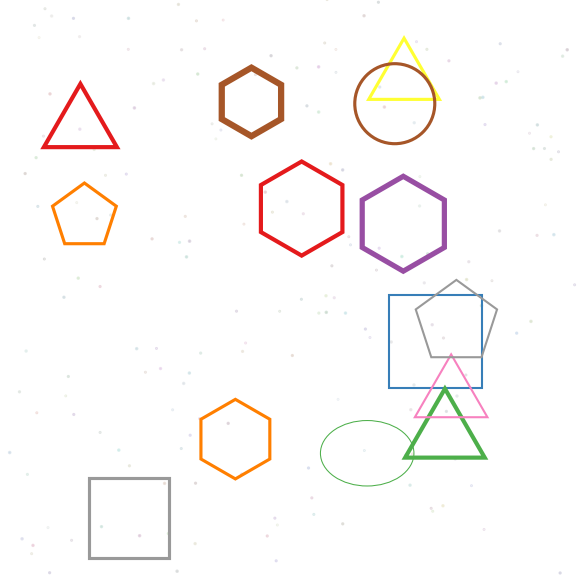[{"shape": "hexagon", "thickness": 2, "radius": 0.41, "center": [0.522, 0.638]}, {"shape": "triangle", "thickness": 2, "radius": 0.37, "center": [0.139, 0.781]}, {"shape": "square", "thickness": 1, "radius": 0.4, "center": [0.754, 0.408]}, {"shape": "triangle", "thickness": 2, "radius": 0.4, "center": [0.77, 0.246]}, {"shape": "oval", "thickness": 0.5, "radius": 0.4, "center": [0.636, 0.214]}, {"shape": "hexagon", "thickness": 2.5, "radius": 0.41, "center": [0.698, 0.612]}, {"shape": "hexagon", "thickness": 1.5, "radius": 0.34, "center": [0.408, 0.239]}, {"shape": "pentagon", "thickness": 1.5, "radius": 0.29, "center": [0.146, 0.624]}, {"shape": "triangle", "thickness": 1.5, "radius": 0.35, "center": [0.7, 0.862]}, {"shape": "circle", "thickness": 1.5, "radius": 0.35, "center": [0.684, 0.82]}, {"shape": "hexagon", "thickness": 3, "radius": 0.3, "center": [0.435, 0.823]}, {"shape": "triangle", "thickness": 1, "radius": 0.36, "center": [0.781, 0.313]}, {"shape": "square", "thickness": 1.5, "radius": 0.35, "center": [0.223, 0.102]}, {"shape": "pentagon", "thickness": 1, "radius": 0.37, "center": [0.79, 0.44]}]